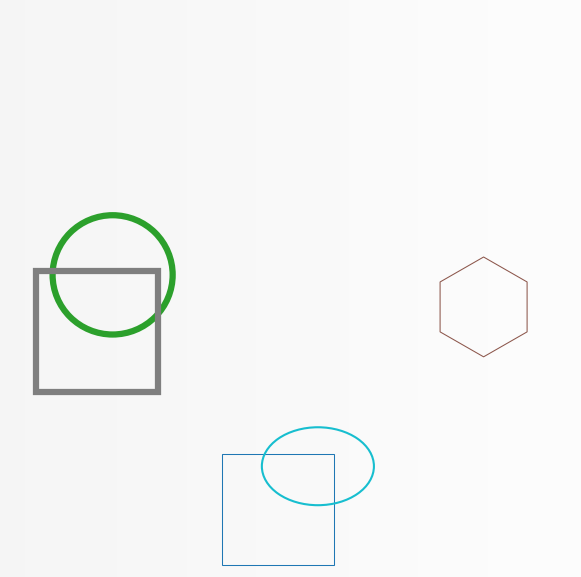[{"shape": "square", "thickness": 0.5, "radius": 0.48, "center": [0.479, 0.117]}, {"shape": "circle", "thickness": 3, "radius": 0.52, "center": [0.194, 0.523]}, {"shape": "hexagon", "thickness": 0.5, "radius": 0.43, "center": [0.832, 0.468]}, {"shape": "square", "thickness": 3, "radius": 0.52, "center": [0.167, 0.425]}, {"shape": "oval", "thickness": 1, "radius": 0.48, "center": [0.547, 0.192]}]